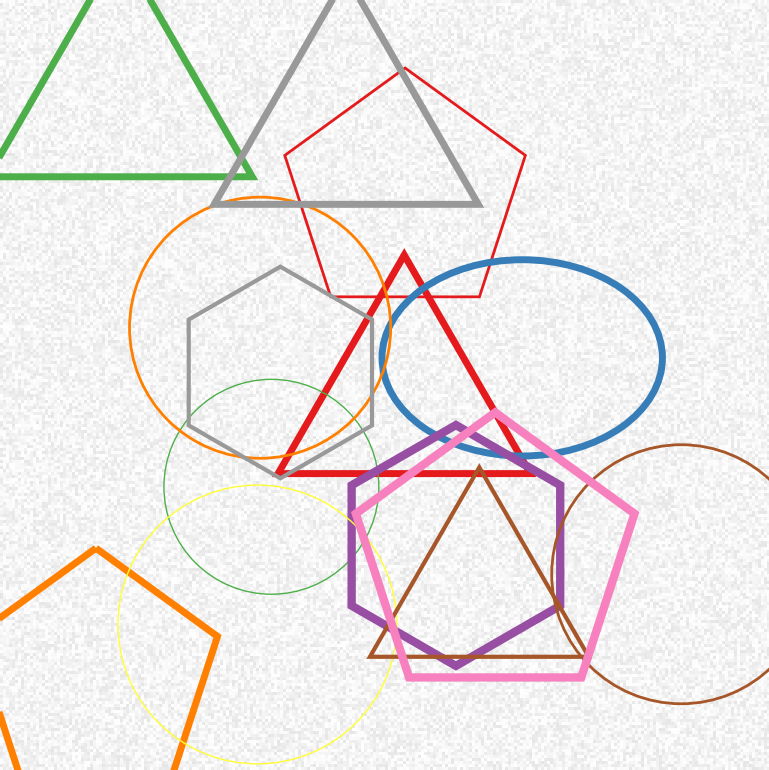[{"shape": "triangle", "thickness": 2.5, "radius": 0.95, "center": [0.525, 0.48]}, {"shape": "pentagon", "thickness": 1, "radius": 0.82, "center": [0.526, 0.747]}, {"shape": "oval", "thickness": 2.5, "radius": 0.91, "center": [0.678, 0.535]}, {"shape": "circle", "thickness": 0.5, "radius": 0.7, "center": [0.352, 0.368]}, {"shape": "triangle", "thickness": 2.5, "radius": 0.99, "center": [0.156, 0.869]}, {"shape": "hexagon", "thickness": 3, "radius": 0.78, "center": [0.592, 0.292]}, {"shape": "circle", "thickness": 1, "radius": 0.85, "center": [0.338, 0.574]}, {"shape": "pentagon", "thickness": 2.5, "radius": 0.83, "center": [0.125, 0.122]}, {"shape": "circle", "thickness": 0.5, "radius": 0.91, "center": [0.334, 0.189]}, {"shape": "triangle", "thickness": 1.5, "radius": 0.82, "center": [0.622, 0.229]}, {"shape": "circle", "thickness": 1, "radius": 0.84, "center": [0.885, 0.254]}, {"shape": "pentagon", "thickness": 3, "radius": 0.95, "center": [0.643, 0.274]}, {"shape": "triangle", "thickness": 2.5, "radius": 0.99, "center": [0.45, 0.834]}, {"shape": "hexagon", "thickness": 1.5, "radius": 0.69, "center": [0.364, 0.516]}]